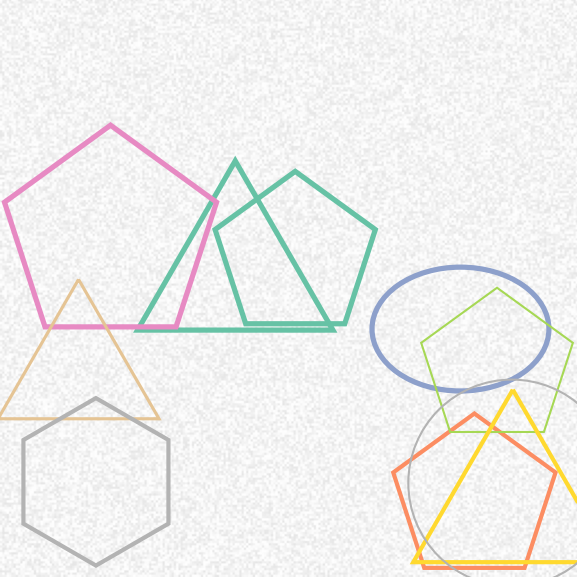[{"shape": "pentagon", "thickness": 2.5, "radius": 0.73, "center": [0.511, 0.557]}, {"shape": "triangle", "thickness": 2.5, "radius": 0.98, "center": [0.407, 0.525]}, {"shape": "pentagon", "thickness": 2, "radius": 0.74, "center": [0.821, 0.135]}, {"shape": "oval", "thickness": 2.5, "radius": 0.77, "center": [0.797, 0.429]}, {"shape": "pentagon", "thickness": 2.5, "radius": 0.97, "center": [0.191, 0.589]}, {"shape": "pentagon", "thickness": 1, "radius": 0.69, "center": [0.861, 0.363]}, {"shape": "triangle", "thickness": 2, "radius": 1.0, "center": [0.888, 0.125]}, {"shape": "triangle", "thickness": 1.5, "radius": 0.8, "center": [0.136, 0.354]}, {"shape": "hexagon", "thickness": 2, "radius": 0.72, "center": [0.166, 0.165]}, {"shape": "circle", "thickness": 1, "radius": 0.9, "center": [0.886, 0.163]}]